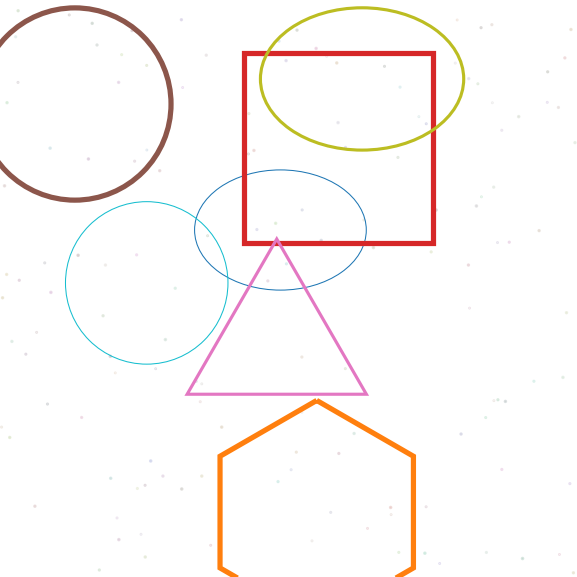[{"shape": "oval", "thickness": 0.5, "radius": 0.74, "center": [0.486, 0.601]}, {"shape": "hexagon", "thickness": 2.5, "radius": 0.97, "center": [0.548, 0.112]}, {"shape": "square", "thickness": 2.5, "radius": 0.82, "center": [0.586, 0.743]}, {"shape": "circle", "thickness": 2.5, "radius": 0.83, "center": [0.13, 0.819]}, {"shape": "triangle", "thickness": 1.5, "radius": 0.9, "center": [0.479, 0.406]}, {"shape": "oval", "thickness": 1.5, "radius": 0.88, "center": [0.627, 0.862]}, {"shape": "circle", "thickness": 0.5, "radius": 0.7, "center": [0.254, 0.509]}]